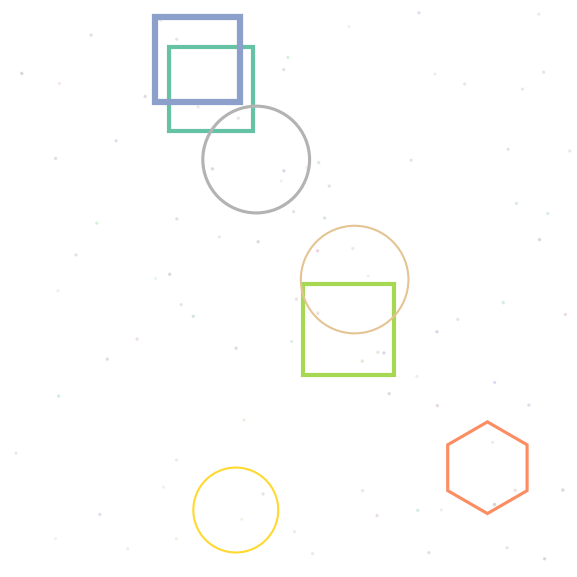[{"shape": "square", "thickness": 2, "radius": 0.36, "center": [0.365, 0.845]}, {"shape": "hexagon", "thickness": 1.5, "radius": 0.4, "center": [0.844, 0.189]}, {"shape": "square", "thickness": 3, "radius": 0.37, "center": [0.342, 0.896]}, {"shape": "square", "thickness": 2, "radius": 0.39, "center": [0.603, 0.428]}, {"shape": "circle", "thickness": 1, "radius": 0.37, "center": [0.408, 0.116]}, {"shape": "circle", "thickness": 1, "radius": 0.47, "center": [0.614, 0.515]}, {"shape": "circle", "thickness": 1.5, "radius": 0.46, "center": [0.444, 0.723]}]